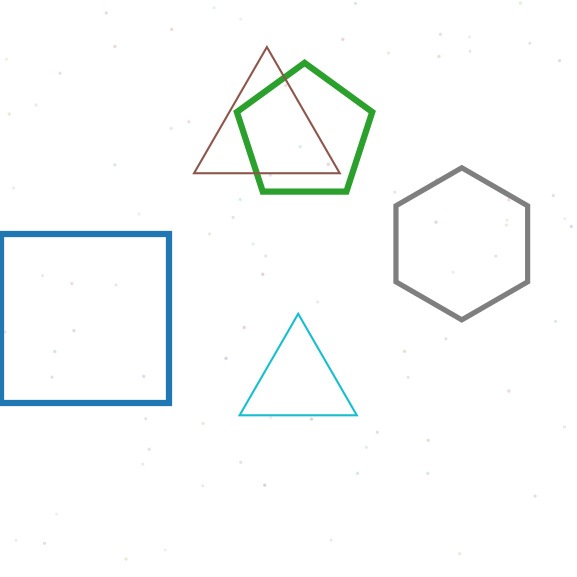[{"shape": "square", "thickness": 3, "radius": 0.73, "center": [0.147, 0.447]}, {"shape": "pentagon", "thickness": 3, "radius": 0.62, "center": [0.527, 0.767]}, {"shape": "triangle", "thickness": 1, "radius": 0.73, "center": [0.462, 0.772]}, {"shape": "hexagon", "thickness": 2.5, "radius": 0.66, "center": [0.8, 0.577]}, {"shape": "triangle", "thickness": 1, "radius": 0.59, "center": [0.516, 0.339]}]